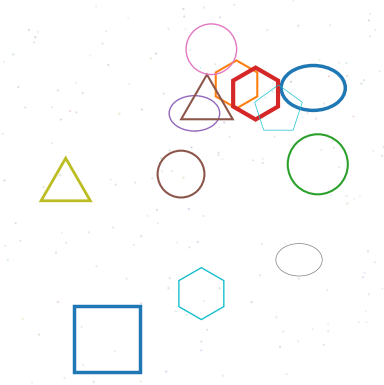[{"shape": "oval", "thickness": 2.5, "radius": 0.42, "center": [0.814, 0.772]}, {"shape": "square", "thickness": 2.5, "radius": 0.43, "center": [0.278, 0.12]}, {"shape": "hexagon", "thickness": 1.5, "radius": 0.31, "center": [0.614, 0.781]}, {"shape": "circle", "thickness": 1.5, "radius": 0.39, "center": [0.825, 0.573]}, {"shape": "hexagon", "thickness": 3, "radius": 0.34, "center": [0.664, 0.757]}, {"shape": "oval", "thickness": 1, "radius": 0.33, "center": [0.505, 0.706]}, {"shape": "triangle", "thickness": 1.5, "radius": 0.39, "center": [0.538, 0.729]}, {"shape": "circle", "thickness": 1.5, "radius": 0.3, "center": [0.47, 0.548]}, {"shape": "circle", "thickness": 1, "radius": 0.33, "center": [0.549, 0.872]}, {"shape": "oval", "thickness": 0.5, "radius": 0.3, "center": [0.777, 0.325]}, {"shape": "triangle", "thickness": 2, "radius": 0.37, "center": [0.171, 0.515]}, {"shape": "hexagon", "thickness": 1, "radius": 0.34, "center": [0.523, 0.237]}, {"shape": "pentagon", "thickness": 0.5, "radius": 0.33, "center": [0.723, 0.715]}]